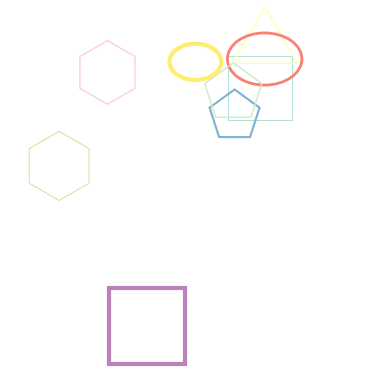[{"shape": "square", "thickness": 0.5, "radius": 0.41, "center": [0.675, 0.772]}, {"shape": "triangle", "thickness": 1, "radius": 0.49, "center": [0.688, 0.884]}, {"shape": "oval", "thickness": 2, "radius": 0.48, "center": [0.687, 0.847]}, {"shape": "pentagon", "thickness": 1.5, "radius": 0.34, "center": [0.609, 0.699]}, {"shape": "hexagon", "thickness": 0.5, "radius": 0.45, "center": [0.154, 0.569]}, {"shape": "hexagon", "thickness": 1, "radius": 0.41, "center": [0.279, 0.812]}, {"shape": "square", "thickness": 3, "radius": 0.49, "center": [0.382, 0.153]}, {"shape": "pentagon", "thickness": 1, "radius": 0.39, "center": [0.606, 0.759]}, {"shape": "oval", "thickness": 3, "radius": 0.34, "center": [0.508, 0.839]}]